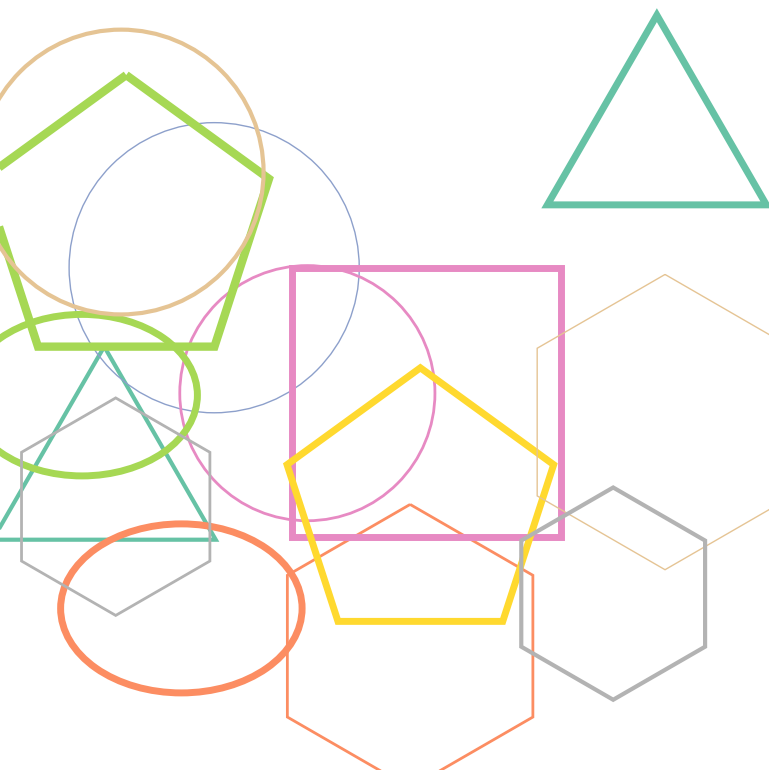[{"shape": "triangle", "thickness": 2.5, "radius": 0.82, "center": [0.853, 0.816]}, {"shape": "triangle", "thickness": 1.5, "radius": 0.84, "center": [0.135, 0.383]}, {"shape": "hexagon", "thickness": 1, "radius": 0.92, "center": [0.533, 0.161]}, {"shape": "oval", "thickness": 2.5, "radius": 0.78, "center": [0.236, 0.21]}, {"shape": "circle", "thickness": 0.5, "radius": 0.94, "center": [0.278, 0.652]}, {"shape": "circle", "thickness": 1, "radius": 0.83, "center": [0.399, 0.489]}, {"shape": "square", "thickness": 2.5, "radius": 0.87, "center": [0.554, 0.478]}, {"shape": "pentagon", "thickness": 3, "radius": 0.97, "center": [0.164, 0.708]}, {"shape": "oval", "thickness": 2.5, "radius": 0.75, "center": [0.107, 0.487]}, {"shape": "pentagon", "thickness": 2.5, "radius": 0.91, "center": [0.546, 0.34]}, {"shape": "circle", "thickness": 1.5, "radius": 0.92, "center": [0.157, 0.777]}, {"shape": "hexagon", "thickness": 0.5, "radius": 0.96, "center": [0.864, 0.452]}, {"shape": "hexagon", "thickness": 1, "radius": 0.71, "center": [0.15, 0.342]}, {"shape": "hexagon", "thickness": 1.5, "radius": 0.69, "center": [0.796, 0.229]}]